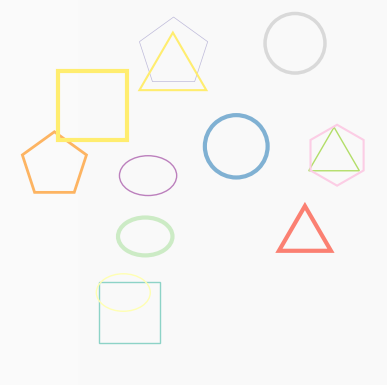[{"shape": "square", "thickness": 1, "radius": 0.39, "center": [0.333, 0.188]}, {"shape": "oval", "thickness": 1, "radius": 0.35, "center": [0.318, 0.24]}, {"shape": "pentagon", "thickness": 0.5, "radius": 0.46, "center": [0.448, 0.863]}, {"shape": "triangle", "thickness": 3, "radius": 0.39, "center": [0.787, 0.387]}, {"shape": "circle", "thickness": 3, "radius": 0.4, "center": [0.61, 0.62]}, {"shape": "pentagon", "thickness": 2, "radius": 0.43, "center": [0.14, 0.571]}, {"shape": "triangle", "thickness": 1, "radius": 0.38, "center": [0.862, 0.594]}, {"shape": "hexagon", "thickness": 1.5, "radius": 0.4, "center": [0.87, 0.597]}, {"shape": "circle", "thickness": 2.5, "radius": 0.39, "center": [0.761, 0.888]}, {"shape": "oval", "thickness": 1, "radius": 0.37, "center": [0.382, 0.544]}, {"shape": "oval", "thickness": 3, "radius": 0.35, "center": [0.375, 0.386]}, {"shape": "triangle", "thickness": 1.5, "radius": 0.5, "center": [0.446, 0.816]}, {"shape": "square", "thickness": 3, "radius": 0.44, "center": [0.239, 0.726]}]